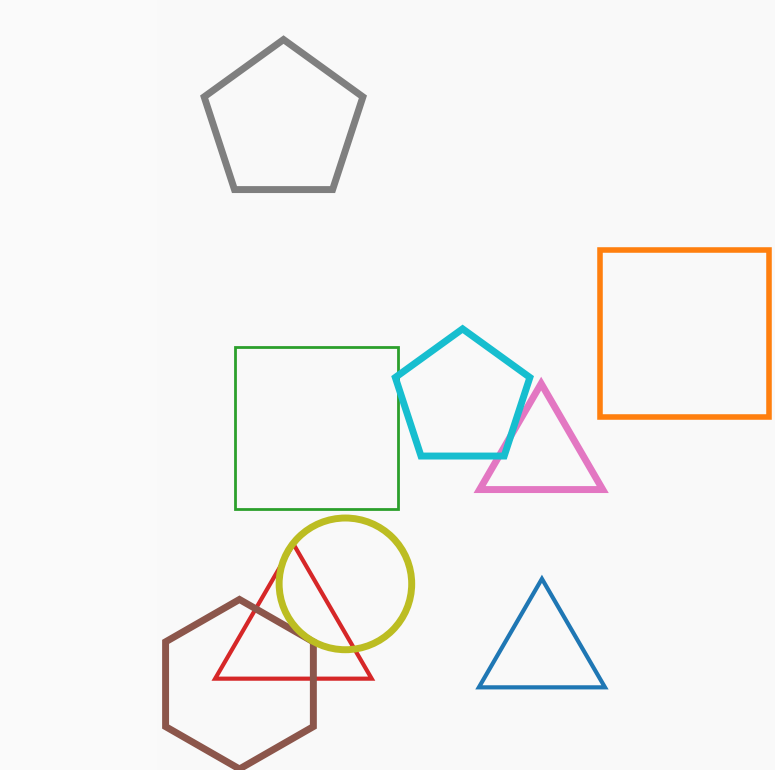[{"shape": "triangle", "thickness": 1.5, "radius": 0.47, "center": [0.699, 0.154]}, {"shape": "square", "thickness": 2, "radius": 0.54, "center": [0.883, 0.567]}, {"shape": "square", "thickness": 1, "radius": 0.52, "center": [0.408, 0.444]}, {"shape": "triangle", "thickness": 1.5, "radius": 0.58, "center": [0.379, 0.177]}, {"shape": "hexagon", "thickness": 2.5, "radius": 0.55, "center": [0.309, 0.111]}, {"shape": "triangle", "thickness": 2.5, "radius": 0.46, "center": [0.698, 0.41]}, {"shape": "pentagon", "thickness": 2.5, "radius": 0.54, "center": [0.366, 0.841]}, {"shape": "circle", "thickness": 2.5, "radius": 0.43, "center": [0.446, 0.242]}, {"shape": "pentagon", "thickness": 2.5, "radius": 0.46, "center": [0.597, 0.482]}]